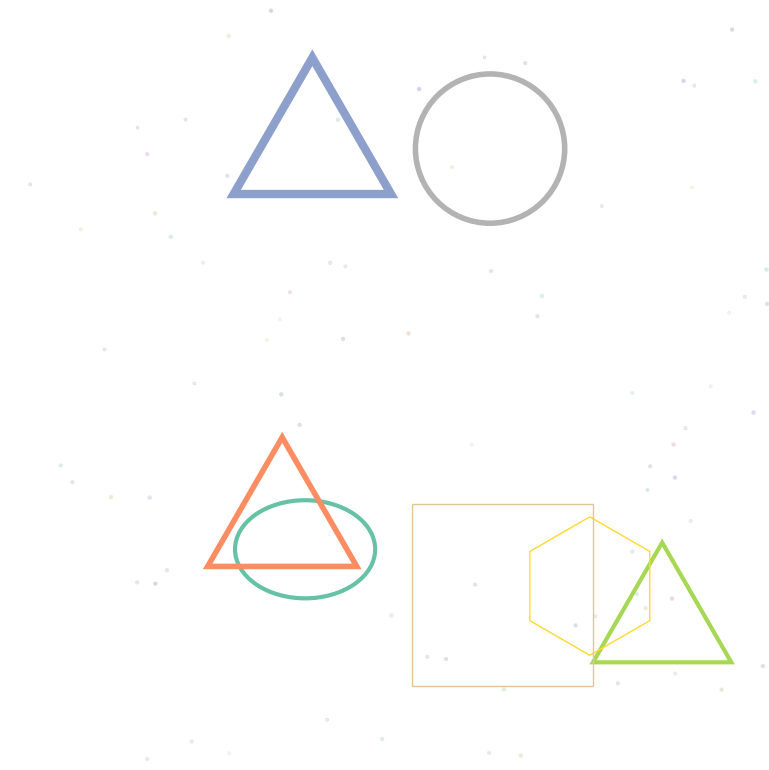[{"shape": "oval", "thickness": 1.5, "radius": 0.46, "center": [0.396, 0.287]}, {"shape": "triangle", "thickness": 2, "radius": 0.56, "center": [0.366, 0.32]}, {"shape": "triangle", "thickness": 3, "radius": 0.59, "center": [0.406, 0.807]}, {"shape": "triangle", "thickness": 1.5, "radius": 0.52, "center": [0.86, 0.192]}, {"shape": "hexagon", "thickness": 0.5, "radius": 0.45, "center": [0.766, 0.239]}, {"shape": "square", "thickness": 0.5, "radius": 0.59, "center": [0.653, 0.227]}, {"shape": "circle", "thickness": 2, "radius": 0.48, "center": [0.636, 0.807]}]